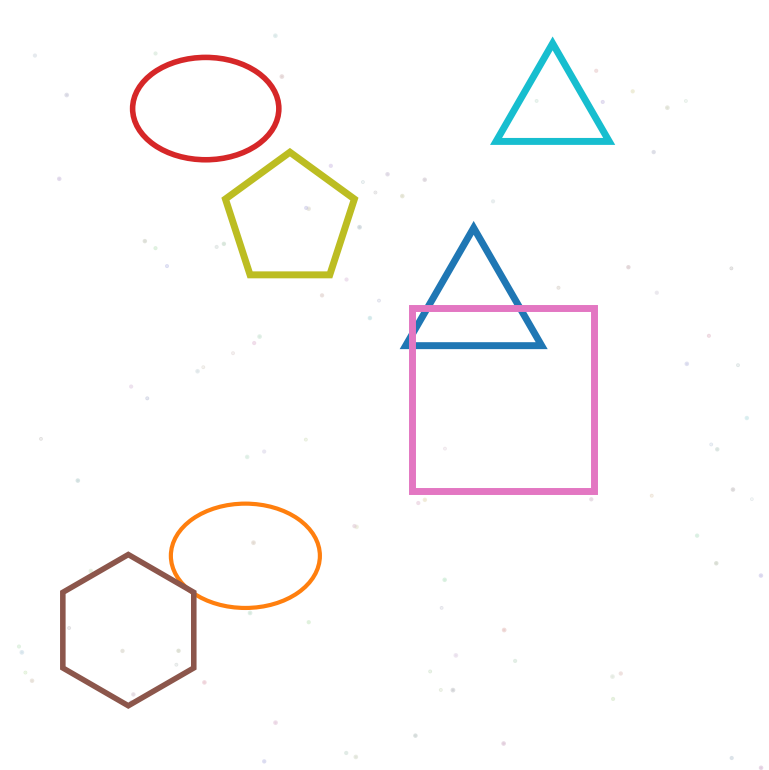[{"shape": "triangle", "thickness": 2.5, "radius": 0.51, "center": [0.615, 0.602]}, {"shape": "oval", "thickness": 1.5, "radius": 0.48, "center": [0.319, 0.278]}, {"shape": "oval", "thickness": 2, "radius": 0.47, "center": [0.267, 0.859]}, {"shape": "hexagon", "thickness": 2, "radius": 0.49, "center": [0.167, 0.182]}, {"shape": "square", "thickness": 2.5, "radius": 0.59, "center": [0.653, 0.482]}, {"shape": "pentagon", "thickness": 2.5, "radius": 0.44, "center": [0.377, 0.714]}, {"shape": "triangle", "thickness": 2.5, "radius": 0.42, "center": [0.718, 0.859]}]